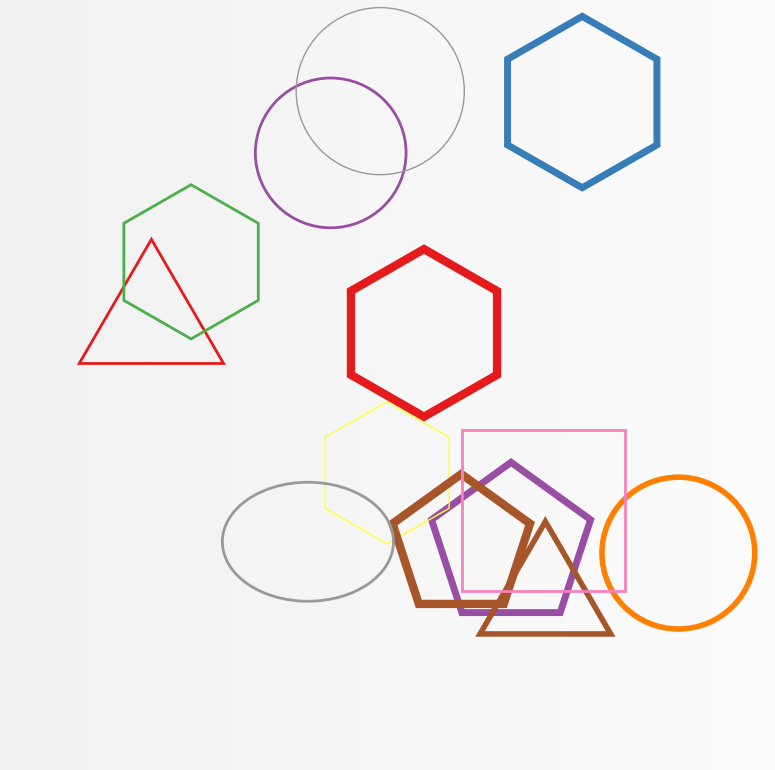[{"shape": "hexagon", "thickness": 3, "radius": 0.54, "center": [0.547, 0.568]}, {"shape": "triangle", "thickness": 1, "radius": 0.54, "center": [0.195, 0.582]}, {"shape": "hexagon", "thickness": 2.5, "radius": 0.56, "center": [0.751, 0.867]}, {"shape": "hexagon", "thickness": 1, "radius": 0.5, "center": [0.247, 0.66]}, {"shape": "pentagon", "thickness": 2.5, "radius": 0.54, "center": [0.659, 0.292]}, {"shape": "circle", "thickness": 1, "radius": 0.49, "center": [0.427, 0.801]}, {"shape": "circle", "thickness": 2, "radius": 0.49, "center": [0.875, 0.282]}, {"shape": "hexagon", "thickness": 0.5, "radius": 0.46, "center": [0.5, 0.386]}, {"shape": "triangle", "thickness": 2, "radius": 0.49, "center": [0.704, 0.225]}, {"shape": "pentagon", "thickness": 3, "radius": 0.47, "center": [0.595, 0.291]}, {"shape": "square", "thickness": 1, "radius": 0.52, "center": [0.701, 0.337]}, {"shape": "oval", "thickness": 1, "radius": 0.55, "center": [0.397, 0.296]}, {"shape": "circle", "thickness": 0.5, "radius": 0.54, "center": [0.491, 0.882]}]